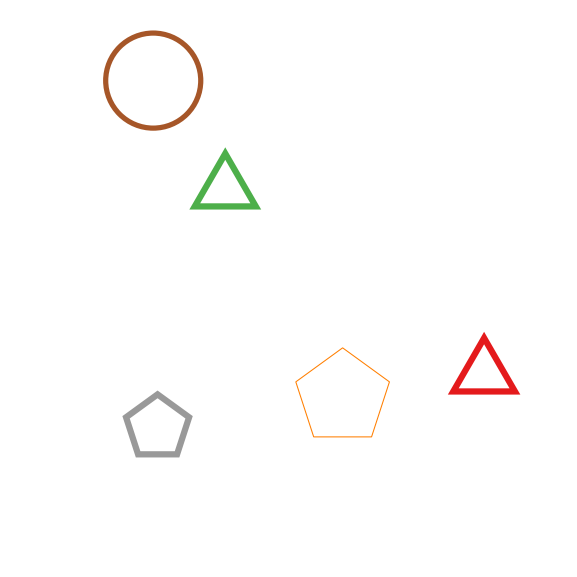[{"shape": "triangle", "thickness": 3, "radius": 0.31, "center": [0.838, 0.352]}, {"shape": "triangle", "thickness": 3, "radius": 0.31, "center": [0.39, 0.672]}, {"shape": "pentagon", "thickness": 0.5, "radius": 0.43, "center": [0.593, 0.312]}, {"shape": "circle", "thickness": 2.5, "radius": 0.41, "center": [0.265, 0.86]}, {"shape": "pentagon", "thickness": 3, "radius": 0.29, "center": [0.273, 0.259]}]